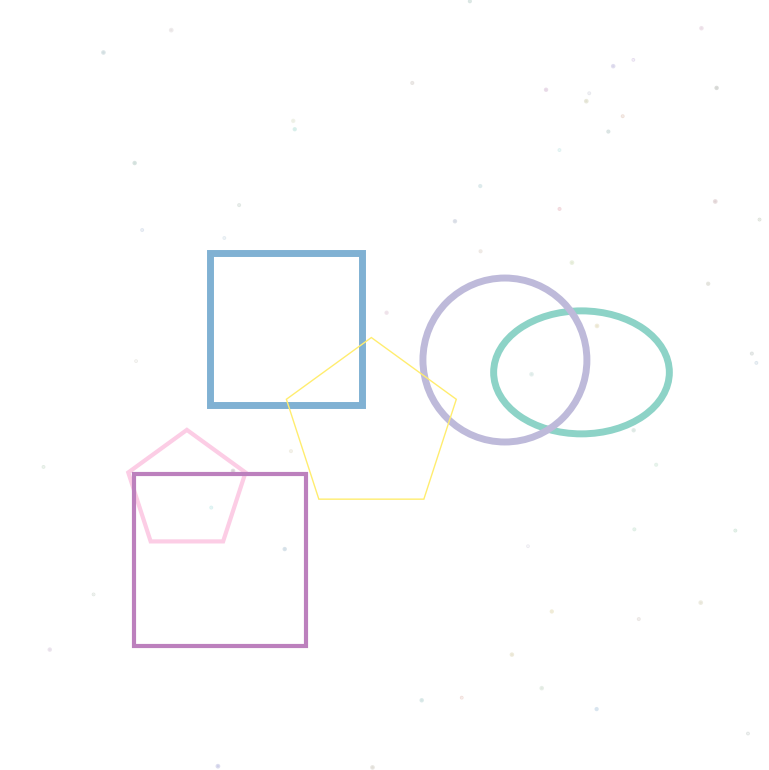[{"shape": "oval", "thickness": 2.5, "radius": 0.57, "center": [0.755, 0.516]}, {"shape": "circle", "thickness": 2.5, "radius": 0.53, "center": [0.656, 0.532]}, {"shape": "square", "thickness": 2.5, "radius": 0.49, "center": [0.372, 0.572]}, {"shape": "pentagon", "thickness": 1.5, "radius": 0.4, "center": [0.243, 0.362]}, {"shape": "square", "thickness": 1.5, "radius": 0.56, "center": [0.286, 0.272]}, {"shape": "pentagon", "thickness": 0.5, "radius": 0.58, "center": [0.482, 0.446]}]